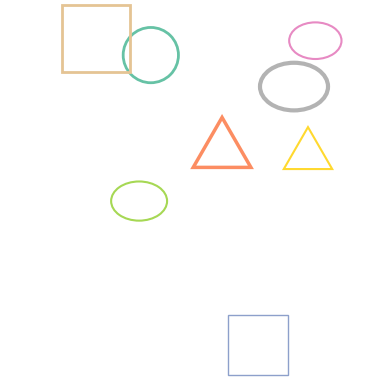[{"shape": "circle", "thickness": 2, "radius": 0.36, "center": [0.392, 0.857]}, {"shape": "triangle", "thickness": 2.5, "radius": 0.43, "center": [0.577, 0.608]}, {"shape": "square", "thickness": 1, "radius": 0.39, "center": [0.671, 0.104]}, {"shape": "oval", "thickness": 1.5, "radius": 0.34, "center": [0.819, 0.894]}, {"shape": "oval", "thickness": 1.5, "radius": 0.36, "center": [0.361, 0.478]}, {"shape": "triangle", "thickness": 1.5, "radius": 0.36, "center": [0.8, 0.597]}, {"shape": "square", "thickness": 2, "radius": 0.44, "center": [0.25, 0.899]}, {"shape": "oval", "thickness": 3, "radius": 0.44, "center": [0.764, 0.775]}]